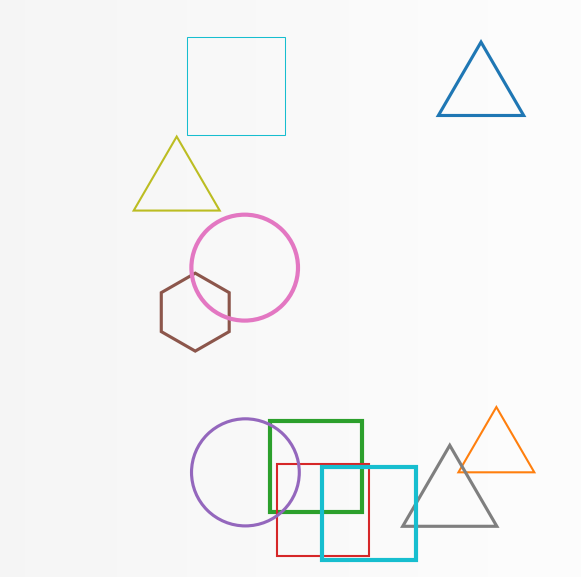[{"shape": "triangle", "thickness": 1.5, "radius": 0.42, "center": [0.828, 0.842]}, {"shape": "triangle", "thickness": 1, "radius": 0.38, "center": [0.854, 0.219]}, {"shape": "square", "thickness": 2, "radius": 0.4, "center": [0.544, 0.192]}, {"shape": "square", "thickness": 1, "radius": 0.4, "center": [0.555, 0.116]}, {"shape": "circle", "thickness": 1.5, "radius": 0.46, "center": [0.422, 0.181]}, {"shape": "hexagon", "thickness": 1.5, "radius": 0.34, "center": [0.336, 0.459]}, {"shape": "circle", "thickness": 2, "radius": 0.46, "center": [0.421, 0.536]}, {"shape": "triangle", "thickness": 1.5, "radius": 0.47, "center": [0.774, 0.135]}, {"shape": "triangle", "thickness": 1, "radius": 0.43, "center": [0.304, 0.677]}, {"shape": "square", "thickness": 0.5, "radius": 0.42, "center": [0.406, 0.85]}, {"shape": "square", "thickness": 2, "radius": 0.4, "center": [0.635, 0.11]}]